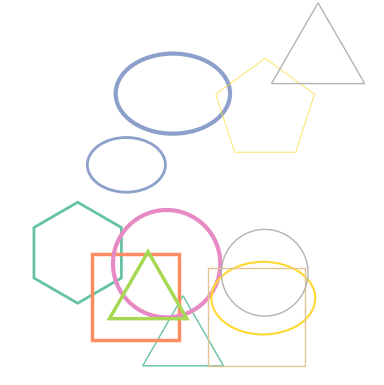[{"shape": "triangle", "thickness": 1, "radius": 0.61, "center": [0.476, 0.11]}, {"shape": "hexagon", "thickness": 2, "radius": 0.66, "center": [0.202, 0.343]}, {"shape": "square", "thickness": 2.5, "radius": 0.56, "center": [0.352, 0.228]}, {"shape": "oval", "thickness": 3, "radius": 0.74, "center": [0.449, 0.757]}, {"shape": "oval", "thickness": 2, "radius": 0.51, "center": [0.328, 0.572]}, {"shape": "circle", "thickness": 3, "radius": 0.7, "center": [0.433, 0.315]}, {"shape": "triangle", "thickness": 2.5, "radius": 0.58, "center": [0.385, 0.23]}, {"shape": "oval", "thickness": 1.5, "radius": 0.67, "center": [0.684, 0.226]}, {"shape": "pentagon", "thickness": 0.5, "radius": 0.67, "center": [0.689, 0.714]}, {"shape": "square", "thickness": 1, "radius": 0.63, "center": [0.666, 0.176]}, {"shape": "circle", "thickness": 1, "radius": 0.56, "center": [0.688, 0.292]}, {"shape": "triangle", "thickness": 1, "radius": 0.7, "center": [0.826, 0.853]}]